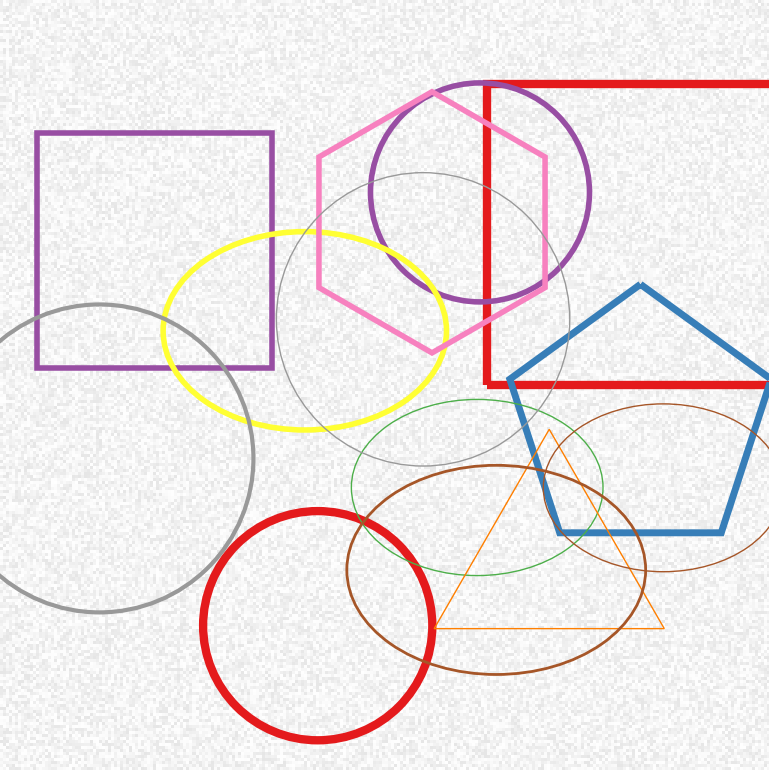[{"shape": "square", "thickness": 3, "radius": 0.98, "center": [0.829, 0.696]}, {"shape": "circle", "thickness": 3, "radius": 0.74, "center": [0.413, 0.187]}, {"shape": "pentagon", "thickness": 2.5, "radius": 0.89, "center": [0.832, 0.452]}, {"shape": "oval", "thickness": 0.5, "radius": 0.82, "center": [0.62, 0.367]}, {"shape": "square", "thickness": 2, "radius": 0.76, "center": [0.201, 0.675]}, {"shape": "circle", "thickness": 2, "radius": 0.71, "center": [0.623, 0.75]}, {"shape": "triangle", "thickness": 0.5, "radius": 0.86, "center": [0.713, 0.27]}, {"shape": "oval", "thickness": 2, "radius": 0.92, "center": [0.396, 0.57]}, {"shape": "oval", "thickness": 1, "radius": 0.97, "center": [0.644, 0.26]}, {"shape": "oval", "thickness": 0.5, "radius": 0.78, "center": [0.861, 0.366]}, {"shape": "hexagon", "thickness": 2, "radius": 0.85, "center": [0.561, 0.711]}, {"shape": "circle", "thickness": 0.5, "radius": 0.95, "center": [0.549, 0.585]}, {"shape": "circle", "thickness": 1.5, "radius": 1.0, "center": [0.129, 0.405]}]